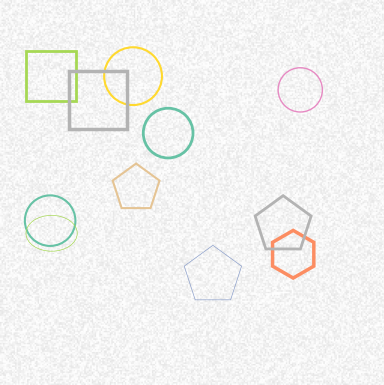[{"shape": "circle", "thickness": 2, "radius": 0.32, "center": [0.437, 0.654]}, {"shape": "circle", "thickness": 1.5, "radius": 0.33, "center": [0.13, 0.427]}, {"shape": "hexagon", "thickness": 2.5, "radius": 0.31, "center": [0.762, 0.34]}, {"shape": "pentagon", "thickness": 0.5, "radius": 0.39, "center": [0.553, 0.285]}, {"shape": "circle", "thickness": 1, "radius": 0.29, "center": [0.78, 0.767]}, {"shape": "square", "thickness": 2, "radius": 0.33, "center": [0.133, 0.802]}, {"shape": "oval", "thickness": 0.5, "radius": 0.33, "center": [0.134, 0.394]}, {"shape": "circle", "thickness": 1.5, "radius": 0.38, "center": [0.346, 0.802]}, {"shape": "pentagon", "thickness": 1.5, "radius": 0.32, "center": [0.353, 0.511]}, {"shape": "square", "thickness": 2.5, "radius": 0.38, "center": [0.255, 0.741]}, {"shape": "pentagon", "thickness": 2, "radius": 0.38, "center": [0.735, 0.415]}]